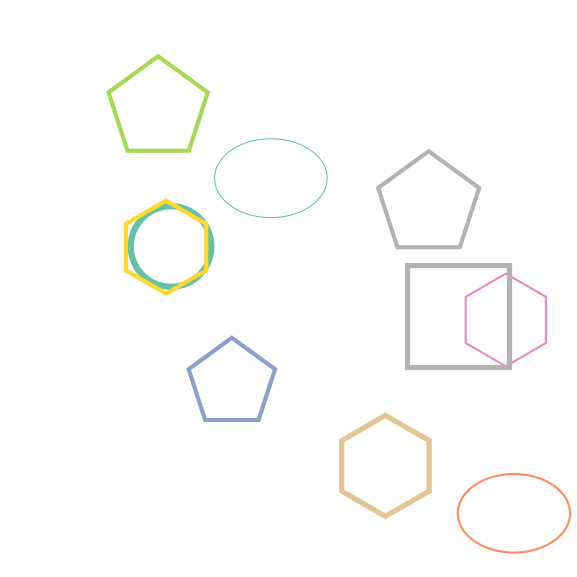[{"shape": "circle", "thickness": 3, "radius": 0.35, "center": [0.296, 0.572]}, {"shape": "oval", "thickness": 0.5, "radius": 0.49, "center": [0.469, 0.691]}, {"shape": "oval", "thickness": 1, "radius": 0.49, "center": [0.89, 0.11]}, {"shape": "pentagon", "thickness": 2, "radius": 0.39, "center": [0.401, 0.336]}, {"shape": "hexagon", "thickness": 1, "radius": 0.4, "center": [0.876, 0.445]}, {"shape": "pentagon", "thickness": 2, "radius": 0.45, "center": [0.274, 0.811]}, {"shape": "hexagon", "thickness": 2, "radius": 0.4, "center": [0.288, 0.571]}, {"shape": "hexagon", "thickness": 2.5, "radius": 0.44, "center": [0.667, 0.192]}, {"shape": "pentagon", "thickness": 2, "radius": 0.46, "center": [0.742, 0.645]}, {"shape": "square", "thickness": 2.5, "radius": 0.44, "center": [0.793, 0.452]}]